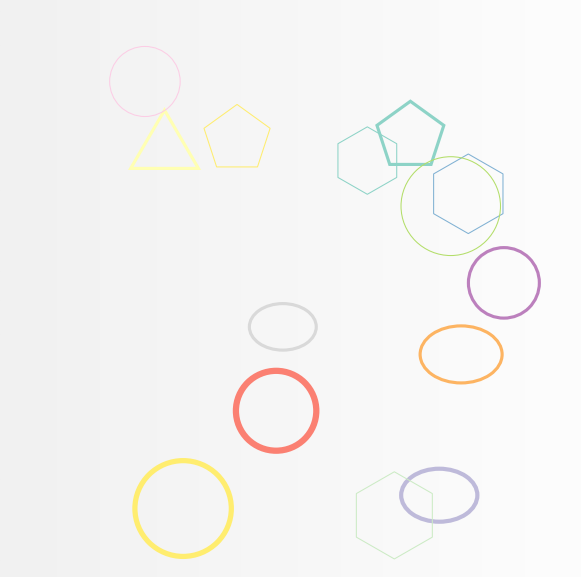[{"shape": "hexagon", "thickness": 0.5, "radius": 0.29, "center": [0.632, 0.721]}, {"shape": "pentagon", "thickness": 1.5, "radius": 0.3, "center": [0.706, 0.763]}, {"shape": "triangle", "thickness": 1.5, "radius": 0.34, "center": [0.283, 0.741]}, {"shape": "oval", "thickness": 2, "radius": 0.33, "center": [0.756, 0.142]}, {"shape": "circle", "thickness": 3, "radius": 0.35, "center": [0.475, 0.288]}, {"shape": "hexagon", "thickness": 0.5, "radius": 0.34, "center": [0.806, 0.664]}, {"shape": "oval", "thickness": 1.5, "radius": 0.35, "center": [0.793, 0.385]}, {"shape": "circle", "thickness": 0.5, "radius": 0.43, "center": [0.775, 0.642]}, {"shape": "circle", "thickness": 0.5, "radius": 0.3, "center": [0.249, 0.858]}, {"shape": "oval", "thickness": 1.5, "radius": 0.29, "center": [0.487, 0.433]}, {"shape": "circle", "thickness": 1.5, "radius": 0.31, "center": [0.867, 0.509]}, {"shape": "hexagon", "thickness": 0.5, "radius": 0.38, "center": [0.678, 0.107]}, {"shape": "circle", "thickness": 2.5, "radius": 0.41, "center": [0.315, 0.119]}, {"shape": "pentagon", "thickness": 0.5, "radius": 0.3, "center": [0.408, 0.758]}]